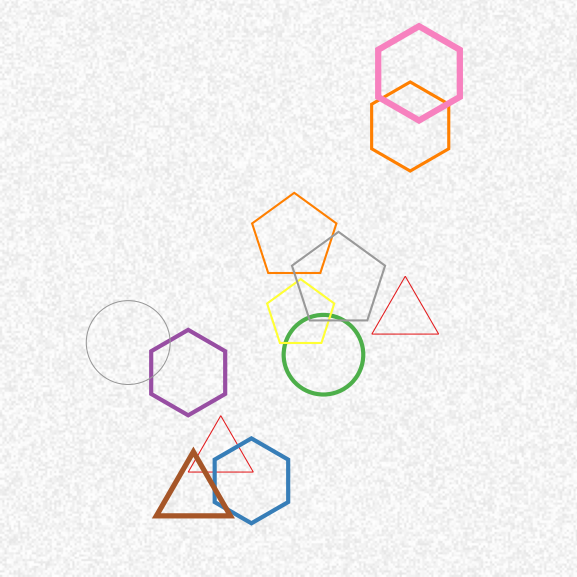[{"shape": "triangle", "thickness": 0.5, "radius": 0.33, "center": [0.382, 0.214]}, {"shape": "triangle", "thickness": 0.5, "radius": 0.33, "center": [0.702, 0.454]}, {"shape": "hexagon", "thickness": 2, "radius": 0.37, "center": [0.435, 0.167]}, {"shape": "circle", "thickness": 2, "radius": 0.34, "center": [0.56, 0.385]}, {"shape": "hexagon", "thickness": 2, "radius": 0.37, "center": [0.326, 0.354]}, {"shape": "hexagon", "thickness": 1.5, "radius": 0.39, "center": [0.71, 0.78]}, {"shape": "pentagon", "thickness": 1, "radius": 0.38, "center": [0.51, 0.589]}, {"shape": "pentagon", "thickness": 1, "radius": 0.31, "center": [0.521, 0.455]}, {"shape": "triangle", "thickness": 2.5, "radius": 0.37, "center": [0.335, 0.143]}, {"shape": "hexagon", "thickness": 3, "radius": 0.41, "center": [0.726, 0.872]}, {"shape": "circle", "thickness": 0.5, "radius": 0.36, "center": [0.222, 0.406]}, {"shape": "pentagon", "thickness": 1, "radius": 0.42, "center": [0.586, 0.513]}]